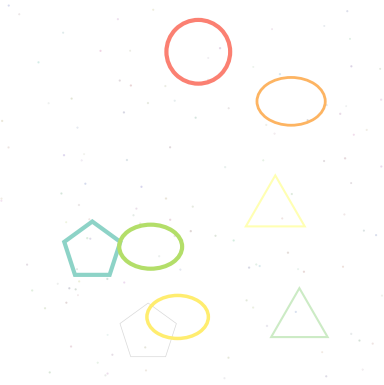[{"shape": "pentagon", "thickness": 3, "radius": 0.38, "center": [0.24, 0.348]}, {"shape": "triangle", "thickness": 1.5, "radius": 0.44, "center": [0.715, 0.456]}, {"shape": "circle", "thickness": 3, "radius": 0.41, "center": [0.515, 0.866]}, {"shape": "oval", "thickness": 2, "radius": 0.44, "center": [0.756, 0.737]}, {"shape": "oval", "thickness": 3, "radius": 0.41, "center": [0.391, 0.359]}, {"shape": "pentagon", "thickness": 0.5, "radius": 0.39, "center": [0.385, 0.136]}, {"shape": "triangle", "thickness": 1.5, "radius": 0.42, "center": [0.778, 0.167]}, {"shape": "oval", "thickness": 2.5, "radius": 0.4, "center": [0.461, 0.177]}]